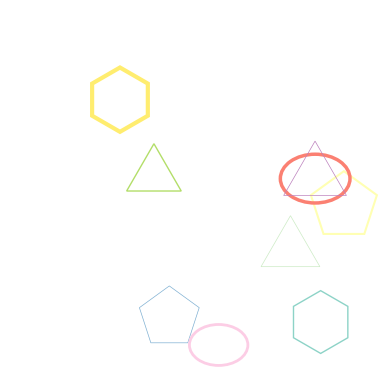[{"shape": "hexagon", "thickness": 1, "radius": 0.41, "center": [0.833, 0.164]}, {"shape": "pentagon", "thickness": 1.5, "radius": 0.45, "center": [0.893, 0.465]}, {"shape": "oval", "thickness": 2.5, "radius": 0.45, "center": [0.819, 0.536]}, {"shape": "pentagon", "thickness": 0.5, "radius": 0.41, "center": [0.44, 0.176]}, {"shape": "triangle", "thickness": 1, "radius": 0.41, "center": [0.4, 0.545]}, {"shape": "oval", "thickness": 2, "radius": 0.38, "center": [0.568, 0.104]}, {"shape": "triangle", "thickness": 0.5, "radius": 0.47, "center": [0.818, 0.539]}, {"shape": "triangle", "thickness": 0.5, "radius": 0.44, "center": [0.754, 0.351]}, {"shape": "hexagon", "thickness": 3, "radius": 0.42, "center": [0.312, 0.741]}]